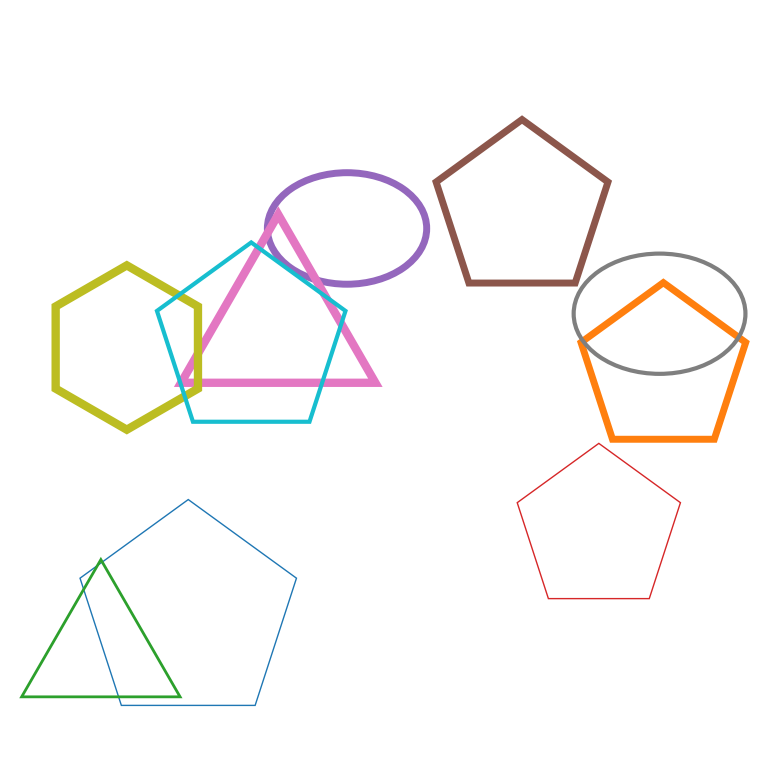[{"shape": "pentagon", "thickness": 0.5, "radius": 0.74, "center": [0.244, 0.203]}, {"shape": "pentagon", "thickness": 2.5, "radius": 0.56, "center": [0.862, 0.52]}, {"shape": "triangle", "thickness": 1, "radius": 0.59, "center": [0.131, 0.154]}, {"shape": "pentagon", "thickness": 0.5, "radius": 0.56, "center": [0.778, 0.313]}, {"shape": "oval", "thickness": 2.5, "radius": 0.52, "center": [0.451, 0.703]}, {"shape": "pentagon", "thickness": 2.5, "radius": 0.59, "center": [0.678, 0.727]}, {"shape": "triangle", "thickness": 3, "radius": 0.73, "center": [0.361, 0.576]}, {"shape": "oval", "thickness": 1.5, "radius": 0.56, "center": [0.857, 0.593]}, {"shape": "hexagon", "thickness": 3, "radius": 0.53, "center": [0.165, 0.549]}, {"shape": "pentagon", "thickness": 1.5, "radius": 0.64, "center": [0.326, 0.556]}]